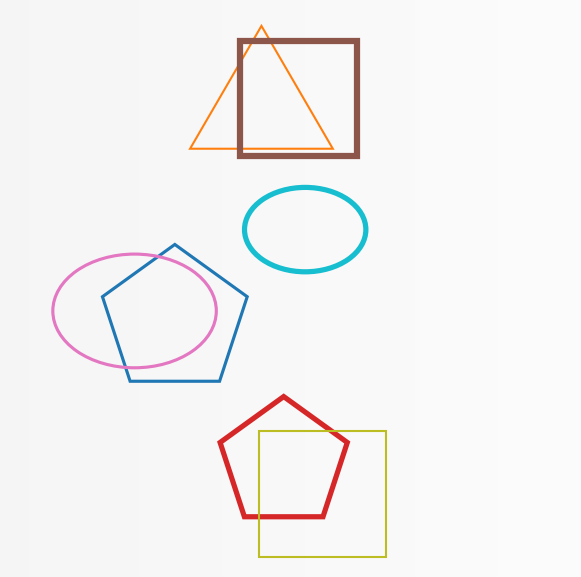[{"shape": "pentagon", "thickness": 1.5, "radius": 0.65, "center": [0.301, 0.445]}, {"shape": "triangle", "thickness": 1, "radius": 0.71, "center": [0.45, 0.812]}, {"shape": "pentagon", "thickness": 2.5, "radius": 0.58, "center": [0.488, 0.197]}, {"shape": "square", "thickness": 3, "radius": 0.5, "center": [0.513, 0.829]}, {"shape": "oval", "thickness": 1.5, "radius": 0.7, "center": [0.232, 0.461]}, {"shape": "square", "thickness": 1, "radius": 0.55, "center": [0.555, 0.143]}, {"shape": "oval", "thickness": 2.5, "radius": 0.52, "center": [0.525, 0.602]}]